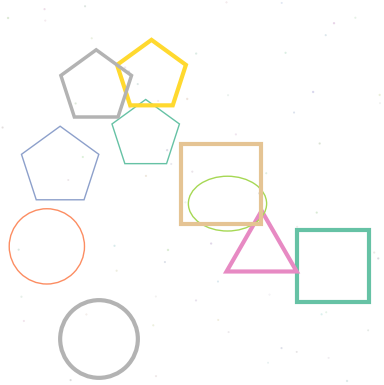[{"shape": "pentagon", "thickness": 1, "radius": 0.46, "center": [0.378, 0.649]}, {"shape": "square", "thickness": 3, "radius": 0.47, "center": [0.866, 0.309]}, {"shape": "circle", "thickness": 1, "radius": 0.49, "center": [0.122, 0.36]}, {"shape": "pentagon", "thickness": 1, "radius": 0.53, "center": [0.156, 0.567]}, {"shape": "triangle", "thickness": 3, "radius": 0.53, "center": [0.679, 0.347]}, {"shape": "oval", "thickness": 1, "radius": 0.51, "center": [0.591, 0.471]}, {"shape": "pentagon", "thickness": 3, "radius": 0.47, "center": [0.393, 0.802]}, {"shape": "square", "thickness": 3, "radius": 0.52, "center": [0.574, 0.522]}, {"shape": "pentagon", "thickness": 2.5, "radius": 0.48, "center": [0.25, 0.774]}, {"shape": "circle", "thickness": 3, "radius": 0.5, "center": [0.257, 0.119]}]